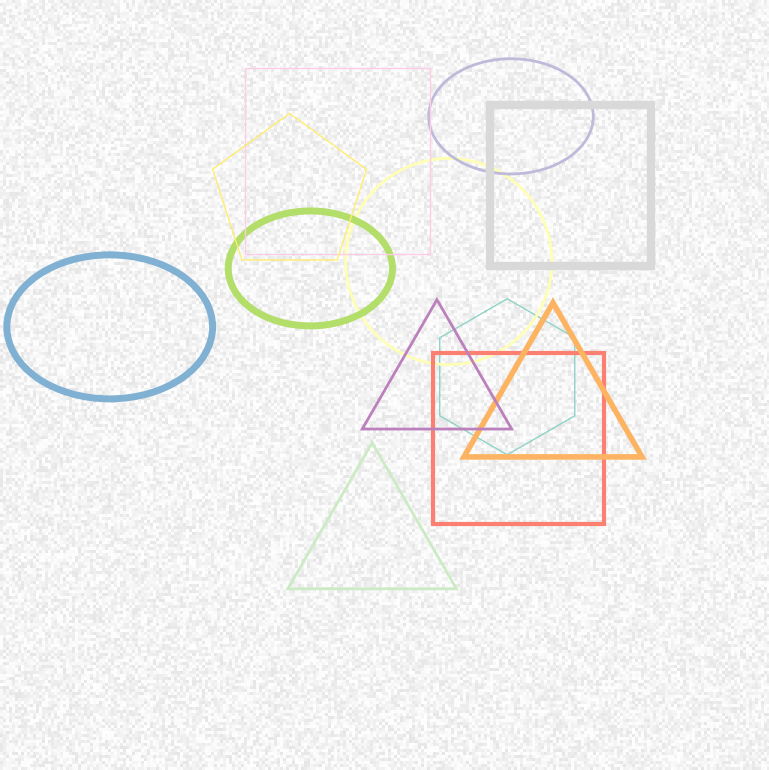[{"shape": "hexagon", "thickness": 0.5, "radius": 0.51, "center": [0.659, 0.511]}, {"shape": "circle", "thickness": 1, "radius": 0.67, "center": [0.583, 0.66]}, {"shape": "oval", "thickness": 1, "radius": 0.53, "center": [0.664, 0.849]}, {"shape": "square", "thickness": 1.5, "radius": 0.56, "center": [0.674, 0.43]}, {"shape": "oval", "thickness": 2.5, "radius": 0.67, "center": [0.143, 0.576]}, {"shape": "triangle", "thickness": 2, "radius": 0.67, "center": [0.718, 0.473]}, {"shape": "oval", "thickness": 2.5, "radius": 0.53, "center": [0.403, 0.651]}, {"shape": "square", "thickness": 0.5, "radius": 0.6, "center": [0.438, 0.791]}, {"shape": "square", "thickness": 3, "radius": 0.52, "center": [0.741, 0.759]}, {"shape": "triangle", "thickness": 1, "radius": 0.56, "center": [0.567, 0.499]}, {"shape": "triangle", "thickness": 1, "radius": 0.63, "center": [0.483, 0.299]}, {"shape": "pentagon", "thickness": 0.5, "radius": 0.53, "center": [0.376, 0.748]}]